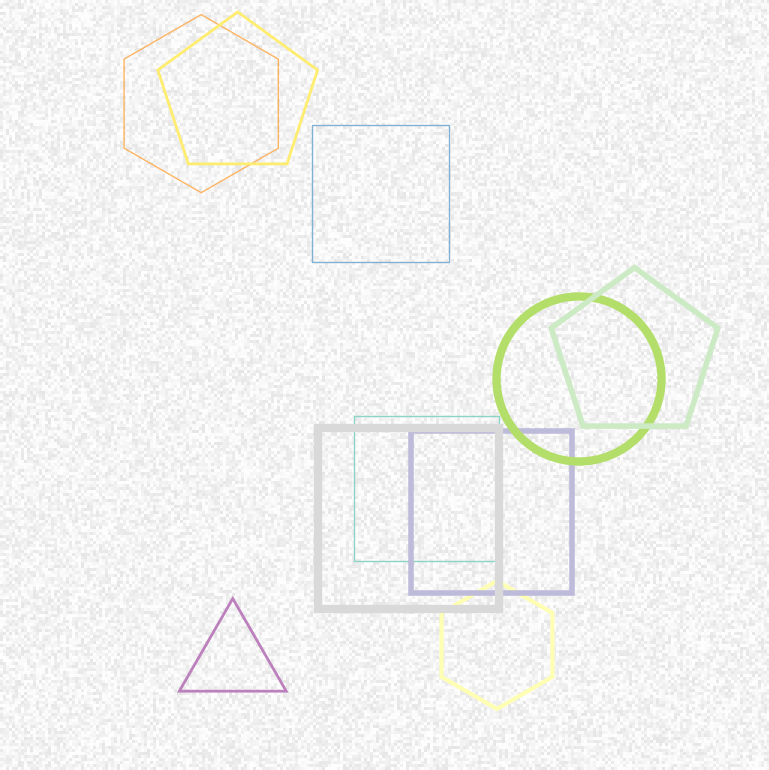[{"shape": "square", "thickness": 0.5, "radius": 0.47, "center": [0.554, 0.365]}, {"shape": "hexagon", "thickness": 1.5, "radius": 0.42, "center": [0.645, 0.162]}, {"shape": "square", "thickness": 2, "radius": 0.53, "center": [0.638, 0.335]}, {"shape": "square", "thickness": 0.5, "radius": 0.44, "center": [0.494, 0.749]}, {"shape": "hexagon", "thickness": 0.5, "radius": 0.58, "center": [0.261, 0.865]}, {"shape": "circle", "thickness": 3, "radius": 0.54, "center": [0.752, 0.508]}, {"shape": "square", "thickness": 3, "radius": 0.59, "center": [0.53, 0.327]}, {"shape": "triangle", "thickness": 1, "radius": 0.4, "center": [0.302, 0.142]}, {"shape": "pentagon", "thickness": 2, "radius": 0.57, "center": [0.824, 0.539]}, {"shape": "pentagon", "thickness": 1, "radius": 0.55, "center": [0.309, 0.875]}]